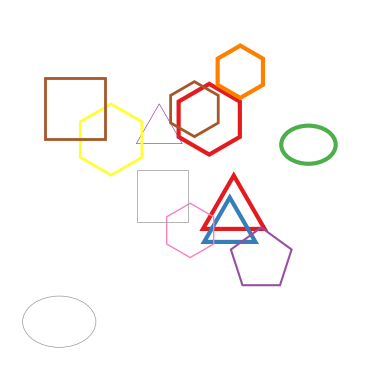[{"shape": "triangle", "thickness": 3, "radius": 0.46, "center": [0.607, 0.452]}, {"shape": "hexagon", "thickness": 3, "radius": 0.46, "center": [0.543, 0.69]}, {"shape": "triangle", "thickness": 3, "radius": 0.38, "center": [0.597, 0.41]}, {"shape": "oval", "thickness": 3, "radius": 0.35, "center": [0.801, 0.624]}, {"shape": "pentagon", "thickness": 1.5, "radius": 0.41, "center": [0.679, 0.326]}, {"shape": "triangle", "thickness": 0.5, "radius": 0.34, "center": [0.414, 0.661]}, {"shape": "hexagon", "thickness": 3, "radius": 0.34, "center": [0.624, 0.814]}, {"shape": "hexagon", "thickness": 2, "radius": 0.46, "center": [0.289, 0.637]}, {"shape": "square", "thickness": 2, "radius": 0.4, "center": [0.195, 0.717]}, {"shape": "hexagon", "thickness": 2, "radius": 0.36, "center": [0.505, 0.717]}, {"shape": "hexagon", "thickness": 1, "radius": 0.35, "center": [0.494, 0.402]}, {"shape": "oval", "thickness": 0.5, "radius": 0.48, "center": [0.154, 0.164]}, {"shape": "square", "thickness": 0.5, "radius": 0.33, "center": [0.421, 0.491]}]